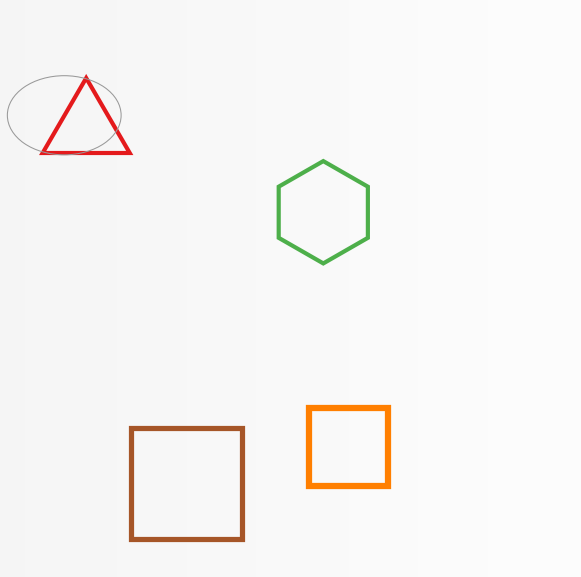[{"shape": "triangle", "thickness": 2, "radius": 0.43, "center": [0.148, 0.777]}, {"shape": "hexagon", "thickness": 2, "radius": 0.44, "center": [0.556, 0.632]}, {"shape": "square", "thickness": 3, "radius": 0.34, "center": [0.6, 0.226]}, {"shape": "square", "thickness": 2.5, "radius": 0.48, "center": [0.321, 0.162]}, {"shape": "oval", "thickness": 0.5, "radius": 0.49, "center": [0.111, 0.8]}]